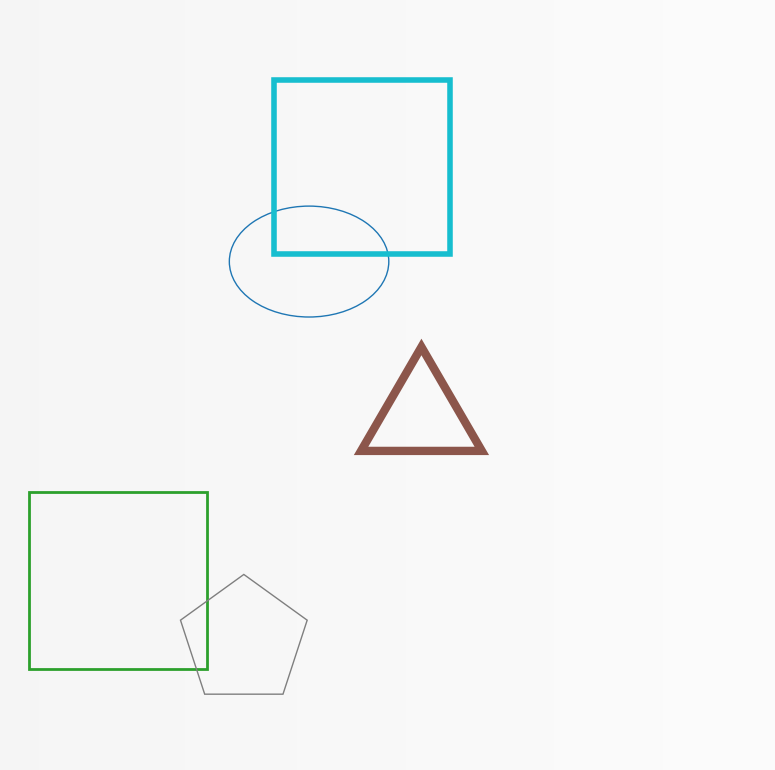[{"shape": "oval", "thickness": 0.5, "radius": 0.51, "center": [0.399, 0.66]}, {"shape": "square", "thickness": 1, "radius": 0.57, "center": [0.153, 0.246]}, {"shape": "triangle", "thickness": 3, "radius": 0.45, "center": [0.544, 0.459]}, {"shape": "pentagon", "thickness": 0.5, "radius": 0.43, "center": [0.315, 0.168]}, {"shape": "square", "thickness": 2, "radius": 0.57, "center": [0.467, 0.783]}]